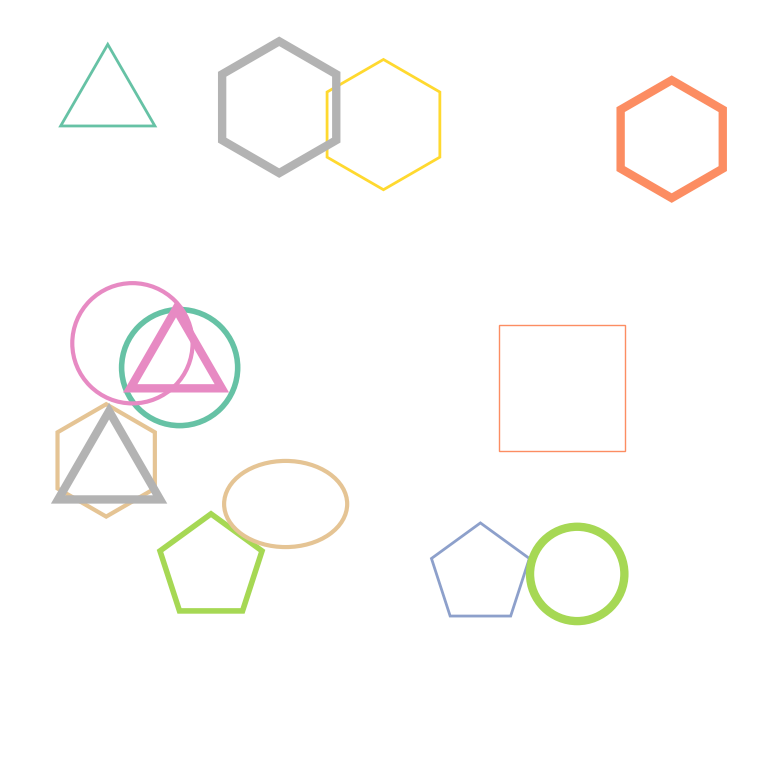[{"shape": "circle", "thickness": 2, "radius": 0.38, "center": [0.233, 0.523]}, {"shape": "triangle", "thickness": 1, "radius": 0.35, "center": [0.14, 0.872]}, {"shape": "square", "thickness": 0.5, "radius": 0.41, "center": [0.73, 0.496]}, {"shape": "hexagon", "thickness": 3, "radius": 0.38, "center": [0.872, 0.819]}, {"shape": "pentagon", "thickness": 1, "radius": 0.33, "center": [0.624, 0.254]}, {"shape": "circle", "thickness": 1.5, "radius": 0.39, "center": [0.172, 0.554]}, {"shape": "triangle", "thickness": 3, "radius": 0.34, "center": [0.229, 0.53]}, {"shape": "circle", "thickness": 3, "radius": 0.31, "center": [0.75, 0.255]}, {"shape": "pentagon", "thickness": 2, "radius": 0.35, "center": [0.274, 0.263]}, {"shape": "hexagon", "thickness": 1, "radius": 0.42, "center": [0.498, 0.838]}, {"shape": "hexagon", "thickness": 1.5, "radius": 0.36, "center": [0.138, 0.402]}, {"shape": "oval", "thickness": 1.5, "radius": 0.4, "center": [0.371, 0.345]}, {"shape": "triangle", "thickness": 3, "radius": 0.38, "center": [0.142, 0.39]}, {"shape": "hexagon", "thickness": 3, "radius": 0.43, "center": [0.363, 0.861]}]